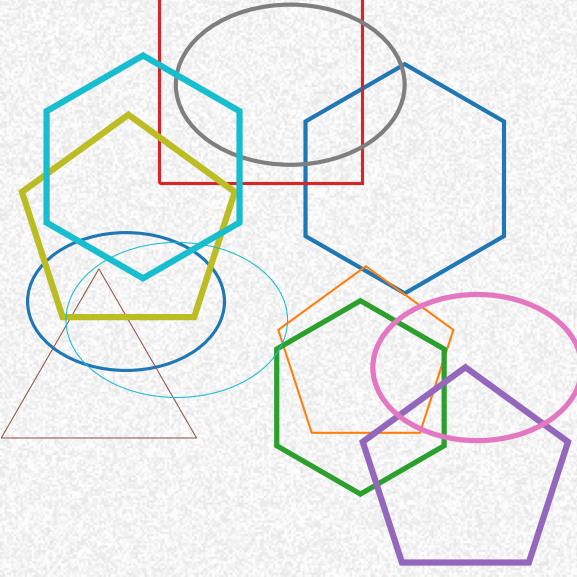[{"shape": "hexagon", "thickness": 2, "radius": 0.99, "center": [0.701, 0.69]}, {"shape": "oval", "thickness": 1.5, "radius": 0.85, "center": [0.218, 0.477]}, {"shape": "pentagon", "thickness": 1, "radius": 0.8, "center": [0.633, 0.379]}, {"shape": "hexagon", "thickness": 2.5, "radius": 0.84, "center": [0.624, 0.311]}, {"shape": "square", "thickness": 1.5, "radius": 0.88, "center": [0.452, 0.859]}, {"shape": "pentagon", "thickness": 3, "radius": 0.93, "center": [0.806, 0.176]}, {"shape": "triangle", "thickness": 0.5, "radius": 0.98, "center": [0.171, 0.338]}, {"shape": "oval", "thickness": 2.5, "radius": 0.9, "center": [0.826, 0.363]}, {"shape": "oval", "thickness": 2, "radius": 0.99, "center": [0.503, 0.852]}, {"shape": "pentagon", "thickness": 3, "radius": 0.97, "center": [0.222, 0.607]}, {"shape": "hexagon", "thickness": 3, "radius": 0.96, "center": [0.248, 0.71]}, {"shape": "oval", "thickness": 0.5, "radius": 0.96, "center": [0.306, 0.445]}]